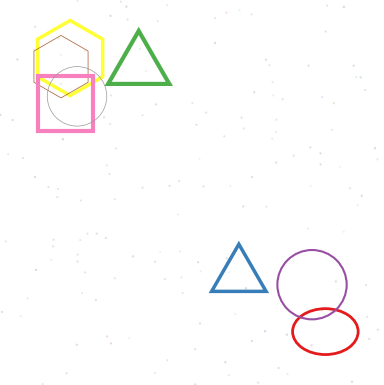[{"shape": "oval", "thickness": 2, "radius": 0.43, "center": [0.845, 0.139]}, {"shape": "triangle", "thickness": 2.5, "radius": 0.41, "center": [0.62, 0.284]}, {"shape": "triangle", "thickness": 3, "radius": 0.46, "center": [0.36, 0.828]}, {"shape": "circle", "thickness": 1.5, "radius": 0.45, "center": [0.81, 0.261]}, {"shape": "hexagon", "thickness": 2.5, "radius": 0.49, "center": [0.182, 0.849]}, {"shape": "hexagon", "thickness": 0.5, "radius": 0.41, "center": [0.158, 0.827]}, {"shape": "square", "thickness": 3, "radius": 0.35, "center": [0.17, 0.732]}, {"shape": "circle", "thickness": 0.5, "radius": 0.39, "center": [0.2, 0.75]}]